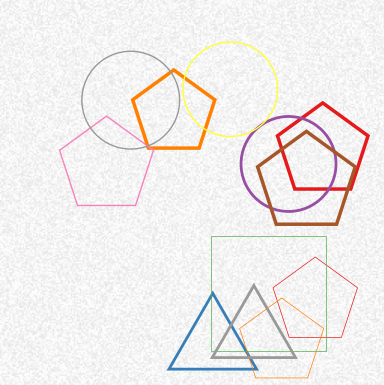[{"shape": "pentagon", "thickness": 0.5, "radius": 0.58, "center": [0.819, 0.217]}, {"shape": "pentagon", "thickness": 2.5, "radius": 0.62, "center": [0.838, 0.609]}, {"shape": "triangle", "thickness": 2, "radius": 0.66, "center": [0.553, 0.107]}, {"shape": "square", "thickness": 0.5, "radius": 0.75, "center": [0.697, 0.238]}, {"shape": "circle", "thickness": 2, "radius": 0.62, "center": [0.749, 0.574]}, {"shape": "pentagon", "thickness": 2.5, "radius": 0.56, "center": [0.451, 0.706]}, {"shape": "pentagon", "thickness": 0.5, "radius": 0.57, "center": [0.732, 0.111]}, {"shape": "circle", "thickness": 1, "radius": 0.61, "center": [0.598, 0.768]}, {"shape": "pentagon", "thickness": 2.5, "radius": 0.67, "center": [0.796, 0.525]}, {"shape": "pentagon", "thickness": 1, "radius": 0.64, "center": [0.277, 0.57]}, {"shape": "triangle", "thickness": 2, "radius": 0.62, "center": [0.659, 0.134]}, {"shape": "circle", "thickness": 1, "radius": 0.63, "center": [0.34, 0.74]}]